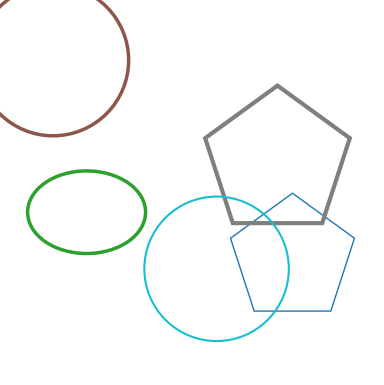[{"shape": "pentagon", "thickness": 1, "radius": 0.85, "center": [0.76, 0.329]}, {"shape": "oval", "thickness": 2.5, "radius": 0.77, "center": [0.225, 0.449]}, {"shape": "circle", "thickness": 2.5, "radius": 0.98, "center": [0.138, 0.843]}, {"shape": "pentagon", "thickness": 3, "radius": 0.99, "center": [0.721, 0.58]}, {"shape": "circle", "thickness": 1.5, "radius": 0.94, "center": [0.563, 0.302]}]